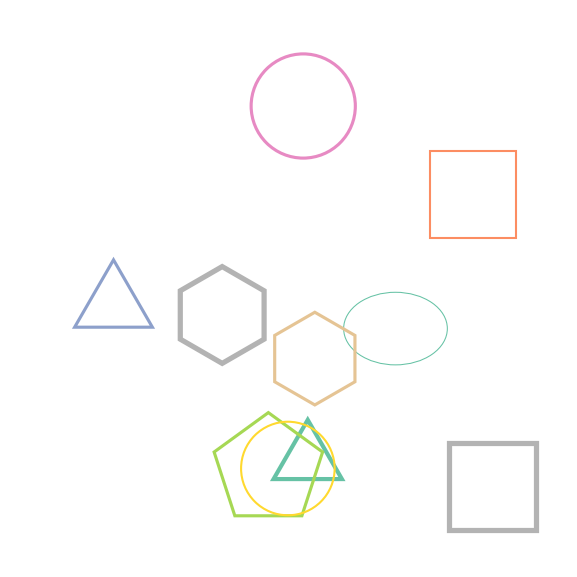[{"shape": "oval", "thickness": 0.5, "radius": 0.45, "center": [0.685, 0.43]}, {"shape": "triangle", "thickness": 2, "radius": 0.34, "center": [0.533, 0.204]}, {"shape": "square", "thickness": 1, "radius": 0.38, "center": [0.819, 0.663]}, {"shape": "triangle", "thickness": 1.5, "radius": 0.39, "center": [0.197, 0.471]}, {"shape": "circle", "thickness": 1.5, "radius": 0.45, "center": [0.525, 0.816]}, {"shape": "pentagon", "thickness": 1.5, "radius": 0.49, "center": [0.465, 0.186]}, {"shape": "circle", "thickness": 1, "radius": 0.41, "center": [0.498, 0.188]}, {"shape": "hexagon", "thickness": 1.5, "radius": 0.4, "center": [0.545, 0.378]}, {"shape": "hexagon", "thickness": 2.5, "radius": 0.42, "center": [0.385, 0.454]}, {"shape": "square", "thickness": 2.5, "radius": 0.37, "center": [0.853, 0.157]}]